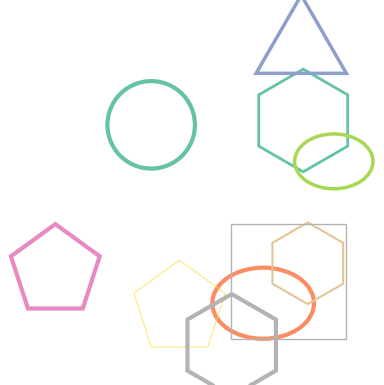[{"shape": "hexagon", "thickness": 2, "radius": 0.67, "center": [0.788, 0.687]}, {"shape": "circle", "thickness": 3, "radius": 0.57, "center": [0.393, 0.676]}, {"shape": "oval", "thickness": 3, "radius": 0.66, "center": [0.684, 0.212]}, {"shape": "triangle", "thickness": 2.5, "radius": 0.68, "center": [0.782, 0.877]}, {"shape": "pentagon", "thickness": 3, "radius": 0.61, "center": [0.144, 0.297]}, {"shape": "oval", "thickness": 2.5, "radius": 0.51, "center": [0.867, 0.581]}, {"shape": "pentagon", "thickness": 0.5, "radius": 0.62, "center": [0.466, 0.199]}, {"shape": "hexagon", "thickness": 1.5, "radius": 0.53, "center": [0.799, 0.316]}, {"shape": "hexagon", "thickness": 3, "radius": 0.66, "center": [0.602, 0.104]}, {"shape": "square", "thickness": 1, "radius": 0.75, "center": [0.749, 0.27]}]